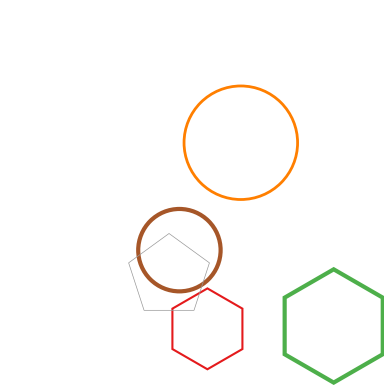[{"shape": "hexagon", "thickness": 1.5, "radius": 0.52, "center": [0.539, 0.146]}, {"shape": "hexagon", "thickness": 3, "radius": 0.74, "center": [0.867, 0.153]}, {"shape": "circle", "thickness": 2, "radius": 0.74, "center": [0.625, 0.629]}, {"shape": "circle", "thickness": 3, "radius": 0.54, "center": [0.466, 0.35]}, {"shape": "pentagon", "thickness": 0.5, "radius": 0.55, "center": [0.439, 0.283]}]